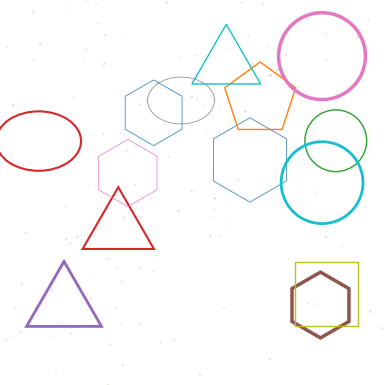[{"shape": "hexagon", "thickness": 0.5, "radius": 0.55, "center": [0.649, 0.585]}, {"shape": "hexagon", "thickness": 0.5, "radius": 0.43, "center": [0.399, 0.707]}, {"shape": "pentagon", "thickness": 1, "radius": 0.48, "center": [0.676, 0.742]}, {"shape": "circle", "thickness": 1, "radius": 0.4, "center": [0.872, 0.634]}, {"shape": "triangle", "thickness": 1.5, "radius": 0.53, "center": [0.307, 0.407]}, {"shape": "oval", "thickness": 1.5, "radius": 0.55, "center": [0.1, 0.634]}, {"shape": "triangle", "thickness": 2, "radius": 0.56, "center": [0.166, 0.208]}, {"shape": "hexagon", "thickness": 2.5, "radius": 0.43, "center": [0.832, 0.208]}, {"shape": "circle", "thickness": 2.5, "radius": 0.56, "center": [0.836, 0.854]}, {"shape": "hexagon", "thickness": 0.5, "radius": 0.44, "center": [0.332, 0.55]}, {"shape": "oval", "thickness": 0.5, "radius": 0.43, "center": [0.47, 0.739]}, {"shape": "square", "thickness": 1, "radius": 0.41, "center": [0.848, 0.237]}, {"shape": "circle", "thickness": 2, "radius": 0.53, "center": [0.837, 0.526]}, {"shape": "triangle", "thickness": 1, "radius": 0.52, "center": [0.588, 0.834]}]